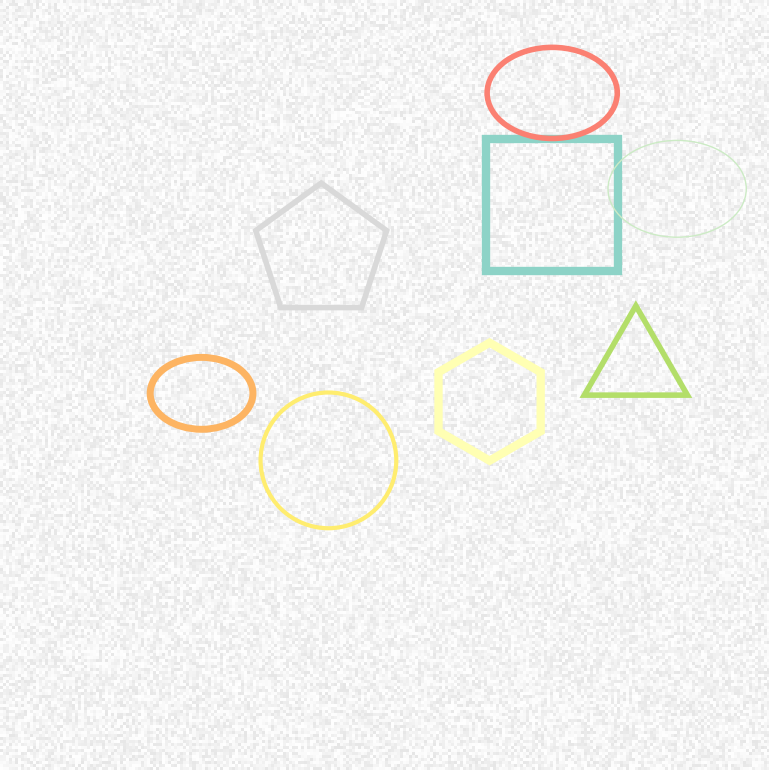[{"shape": "square", "thickness": 3, "radius": 0.43, "center": [0.717, 0.734]}, {"shape": "hexagon", "thickness": 3, "radius": 0.38, "center": [0.636, 0.478]}, {"shape": "oval", "thickness": 2, "radius": 0.42, "center": [0.717, 0.879]}, {"shape": "oval", "thickness": 2.5, "radius": 0.33, "center": [0.262, 0.489]}, {"shape": "triangle", "thickness": 2, "radius": 0.39, "center": [0.826, 0.526]}, {"shape": "pentagon", "thickness": 2, "radius": 0.45, "center": [0.417, 0.673]}, {"shape": "oval", "thickness": 0.5, "radius": 0.45, "center": [0.879, 0.755]}, {"shape": "circle", "thickness": 1.5, "radius": 0.44, "center": [0.427, 0.402]}]